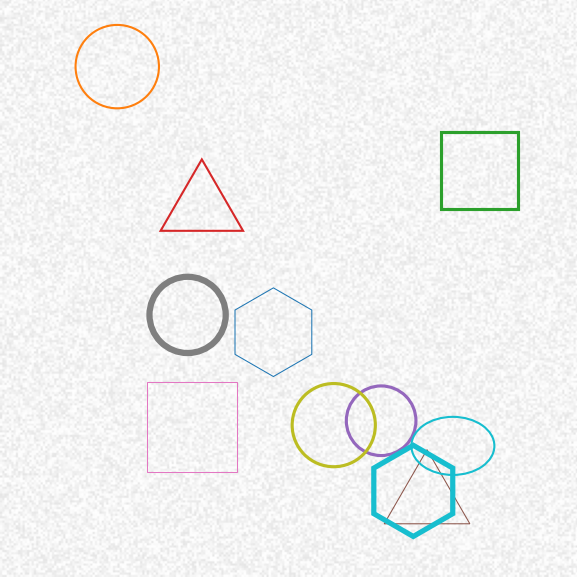[{"shape": "hexagon", "thickness": 0.5, "radius": 0.38, "center": [0.473, 0.424]}, {"shape": "circle", "thickness": 1, "radius": 0.36, "center": [0.203, 0.884]}, {"shape": "square", "thickness": 1.5, "radius": 0.33, "center": [0.83, 0.704]}, {"shape": "triangle", "thickness": 1, "radius": 0.41, "center": [0.349, 0.641]}, {"shape": "circle", "thickness": 1.5, "radius": 0.3, "center": [0.66, 0.271]}, {"shape": "triangle", "thickness": 0.5, "radius": 0.43, "center": [0.739, 0.135]}, {"shape": "square", "thickness": 0.5, "radius": 0.39, "center": [0.332, 0.26]}, {"shape": "circle", "thickness": 3, "radius": 0.33, "center": [0.325, 0.454]}, {"shape": "circle", "thickness": 1.5, "radius": 0.36, "center": [0.578, 0.263]}, {"shape": "hexagon", "thickness": 2.5, "radius": 0.39, "center": [0.716, 0.149]}, {"shape": "oval", "thickness": 1, "radius": 0.36, "center": [0.784, 0.227]}]